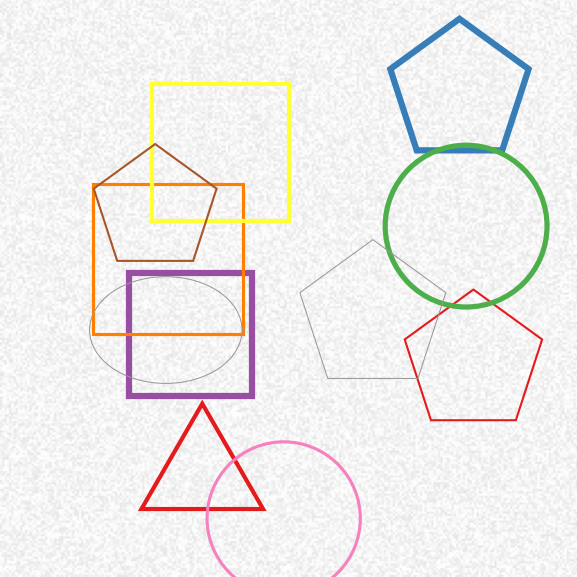[{"shape": "pentagon", "thickness": 1, "radius": 0.63, "center": [0.82, 0.373]}, {"shape": "triangle", "thickness": 2, "radius": 0.61, "center": [0.35, 0.179]}, {"shape": "pentagon", "thickness": 3, "radius": 0.63, "center": [0.796, 0.841]}, {"shape": "circle", "thickness": 2.5, "radius": 0.7, "center": [0.807, 0.608]}, {"shape": "square", "thickness": 3, "radius": 0.53, "center": [0.33, 0.42]}, {"shape": "square", "thickness": 1.5, "radius": 0.65, "center": [0.291, 0.55]}, {"shape": "square", "thickness": 2, "radius": 0.59, "center": [0.382, 0.735]}, {"shape": "pentagon", "thickness": 1, "radius": 0.56, "center": [0.269, 0.638]}, {"shape": "circle", "thickness": 1.5, "radius": 0.66, "center": [0.491, 0.101]}, {"shape": "oval", "thickness": 0.5, "radius": 0.66, "center": [0.287, 0.428]}, {"shape": "pentagon", "thickness": 0.5, "radius": 0.66, "center": [0.646, 0.451]}]